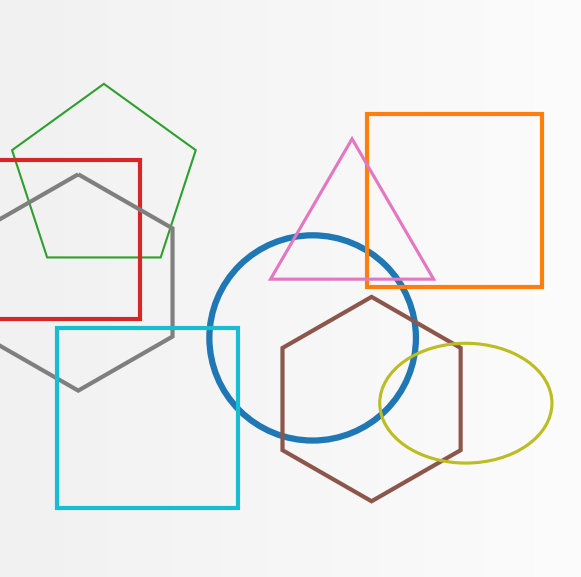[{"shape": "circle", "thickness": 3, "radius": 0.89, "center": [0.538, 0.414]}, {"shape": "square", "thickness": 2, "radius": 0.75, "center": [0.782, 0.652]}, {"shape": "pentagon", "thickness": 1, "radius": 0.83, "center": [0.179, 0.688]}, {"shape": "square", "thickness": 2, "radius": 0.69, "center": [0.102, 0.584]}, {"shape": "hexagon", "thickness": 2, "radius": 0.88, "center": [0.639, 0.308]}, {"shape": "triangle", "thickness": 1.5, "radius": 0.81, "center": [0.606, 0.597]}, {"shape": "hexagon", "thickness": 2, "radius": 0.94, "center": [0.135, 0.51]}, {"shape": "oval", "thickness": 1.5, "radius": 0.74, "center": [0.801, 0.301]}, {"shape": "square", "thickness": 2, "radius": 0.78, "center": [0.254, 0.276]}]